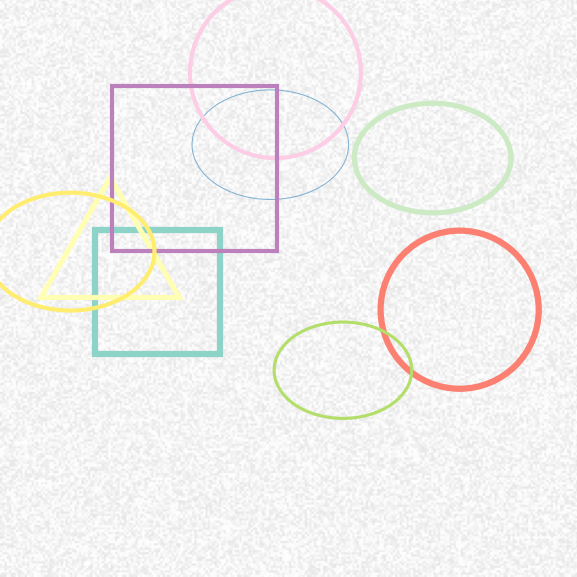[{"shape": "square", "thickness": 3, "radius": 0.54, "center": [0.273, 0.493]}, {"shape": "triangle", "thickness": 2.5, "radius": 0.69, "center": [0.191, 0.553]}, {"shape": "circle", "thickness": 3, "radius": 0.68, "center": [0.796, 0.463]}, {"shape": "oval", "thickness": 0.5, "radius": 0.68, "center": [0.468, 0.749]}, {"shape": "oval", "thickness": 1.5, "radius": 0.6, "center": [0.594, 0.358]}, {"shape": "circle", "thickness": 2, "radius": 0.74, "center": [0.477, 0.873]}, {"shape": "square", "thickness": 2, "radius": 0.71, "center": [0.337, 0.707]}, {"shape": "oval", "thickness": 2.5, "radius": 0.68, "center": [0.749, 0.725]}, {"shape": "oval", "thickness": 2, "radius": 0.73, "center": [0.122, 0.563]}]